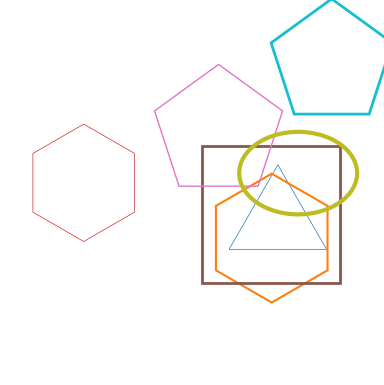[{"shape": "triangle", "thickness": 0.5, "radius": 0.73, "center": [0.722, 0.425]}, {"shape": "hexagon", "thickness": 1.5, "radius": 0.84, "center": [0.706, 0.382]}, {"shape": "hexagon", "thickness": 0.5, "radius": 0.76, "center": [0.218, 0.525]}, {"shape": "square", "thickness": 2, "radius": 0.9, "center": [0.703, 0.443]}, {"shape": "pentagon", "thickness": 1, "radius": 0.87, "center": [0.568, 0.658]}, {"shape": "oval", "thickness": 3, "radius": 0.77, "center": [0.774, 0.55]}, {"shape": "pentagon", "thickness": 2, "radius": 0.83, "center": [0.862, 0.837]}]